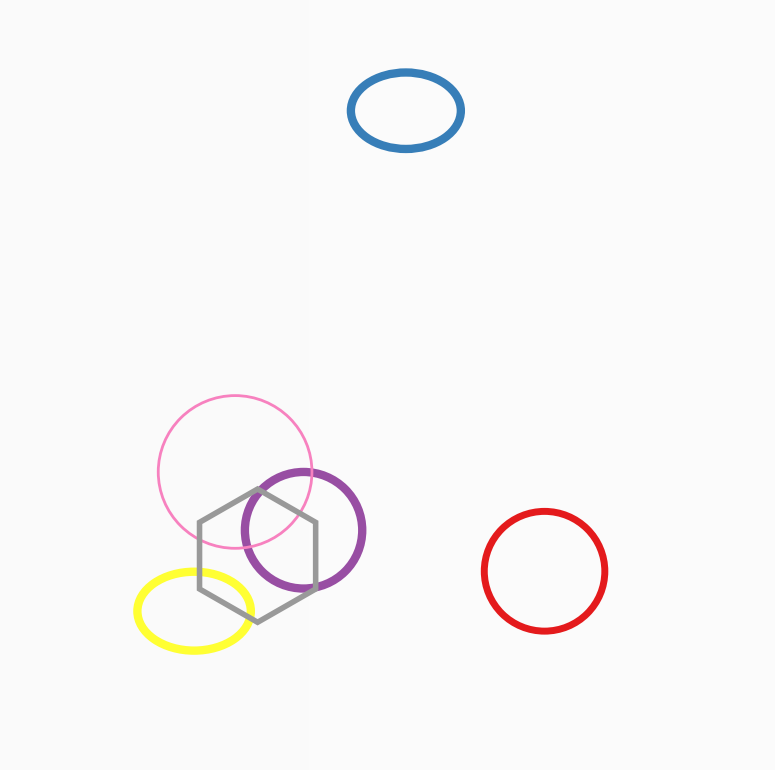[{"shape": "circle", "thickness": 2.5, "radius": 0.39, "center": [0.703, 0.258]}, {"shape": "oval", "thickness": 3, "radius": 0.35, "center": [0.524, 0.856]}, {"shape": "circle", "thickness": 3, "radius": 0.38, "center": [0.392, 0.311]}, {"shape": "oval", "thickness": 3, "radius": 0.37, "center": [0.25, 0.206]}, {"shape": "circle", "thickness": 1, "radius": 0.5, "center": [0.303, 0.387]}, {"shape": "hexagon", "thickness": 2, "radius": 0.43, "center": [0.332, 0.278]}]